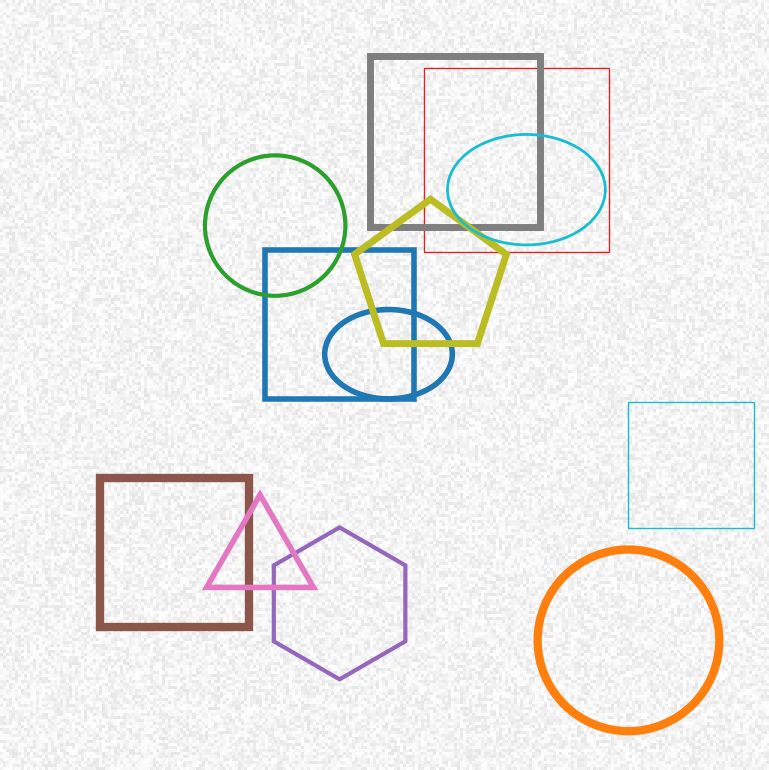[{"shape": "square", "thickness": 2, "radius": 0.48, "center": [0.441, 0.579]}, {"shape": "oval", "thickness": 2, "radius": 0.41, "center": [0.505, 0.54]}, {"shape": "circle", "thickness": 3, "radius": 0.59, "center": [0.816, 0.168]}, {"shape": "circle", "thickness": 1.5, "radius": 0.46, "center": [0.357, 0.707]}, {"shape": "square", "thickness": 0.5, "radius": 0.6, "center": [0.671, 0.792]}, {"shape": "hexagon", "thickness": 1.5, "radius": 0.49, "center": [0.441, 0.216]}, {"shape": "square", "thickness": 3, "radius": 0.48, "center": [0.226, 0.283]}, {"shape": "triangle", "thickness": 2, "radius": 0.4, "center": [0.338, 0.277]}, {"shape": "square", "thickness": 2.5, "radius": 0.55, "center": [0.591, 0.816]}, {"shape": "pentagon", "thickness": 2.5, "radius": 0.52, "center": [0.559, 0.638]}, {"shape": "square", "thickness": 0.5, "radius": 0.41, "center": [0.898, 0.396]}, {"shape": "oval", "thickness": 1, "radius": 0.51, "center": [0.684, 0.754]}]